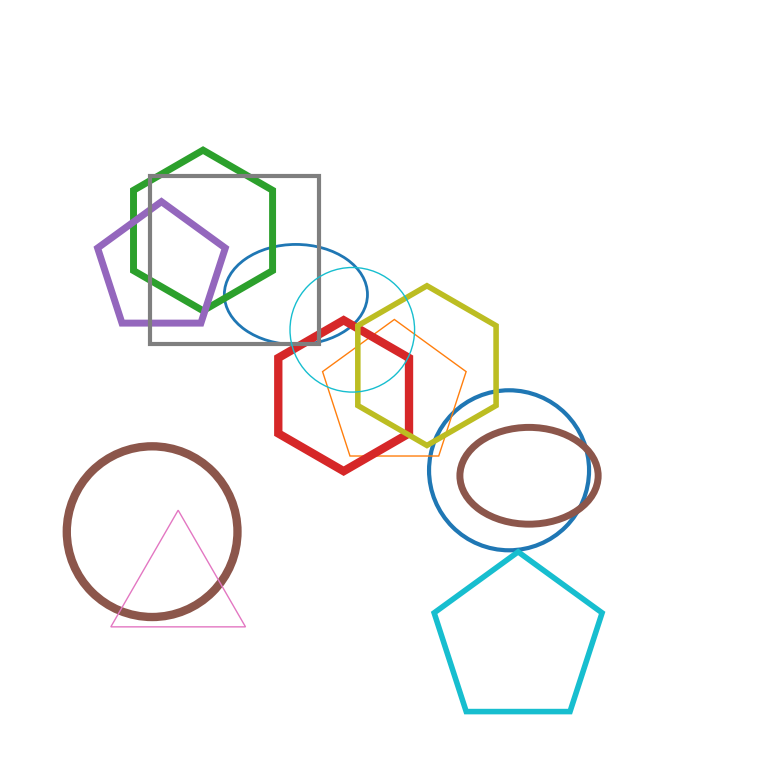[{"shape": "oval", "thickness": 1, "radius": 0.46, "center": [0.384, 0.618]}, {"shape": "circle", "thickness": 1.5, "radius": 0.52, "center": [0.661, 0.389]}, {"shape": "pentagon", "thickness": 0.5, "radius": 0.49, "center": [0.512, 0.487]}, {"shape": "hexagon", "thickness": 2.5, "radius": 0.52, "center": [0.264, 0.701]}, {"shape": "hexagon", "thickness": 3, "radius": 0.49, "center": [0.446, 0.486]}, {"shape": "pentagon", "thickness": 2.5, "radius": 0.44, "center": [0.21, 0.651]}, {"shape": "circle", "thickness": 3, "radius": 0.55, "center": [0.198, 0.31]}, {"shape": "oval", "thickness": 2.5, "radius": 0.45, "center": [0.687, 0.382]}, {"shape": "triangle", "thickness": 0.5, "radius": 0.5, "center": [0.231, 0.236]}, {"shape": "square", "thickness": 1.5, "radius": 0.55, "center": [0.305, 0.663]}, {"shape": "hexagon", "thickness": 2, "radius": 0.52, "center": [0.554, 0.525]}, {"shape": "circle", "thickness": 0.5, "radius": 0.4, "center": [0.458, 0.572]}, {"shape": "pentagon", "thickness": 2, "radius": 0.57, "center": [0.673, 0.169]}]